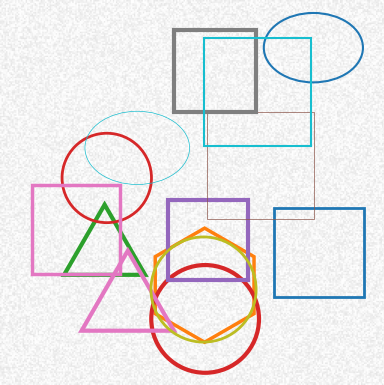[{"shape": "oval", "thickness": 1.5, "radius": 0.64, "center": [0.814, 0.876]}, {"shape": "square", "thickness": 2, "radius": 0.58, "center": [0.83, 0.344]}, {"shape": "hexagon", "thickness": 2.5, "radius": 0.74, "center": [0.531, 0.259]}, {"shape": "triangle", "thickness": 3, "radius": 0.61, "center": [0.272, 0.347]}, {"shape": "circle", "thickness": 2, "radius": 0.58, "center": [0.277, 0.538]}, {"shape": "circle", "thickness": 3, "radius": 0.7, "center": [0.533, 0.172]}, {"shape": "square", "thickness": 3, "radius": 0.52, "center": [0.54, 0.377]}, {"shape": "square", "thickness": 0.5, "radius": 0.69, "center": [0.676, 0.57]}, {"shape": "triangle", "thickness": 3, "radius": 0.69, "center": [0.332, 0.21]}, {"shape": "square", "thickness": 2.5, "radius": 0.57, "center": [0.197, 0.404]}, {"shape": "square", "thickness": 3, "radius": 0.54, "center": [0.558, 0.815]}, {"shape": "circle", "thickness": 2, "radius": 0.68, "center": [0.529, 0.248]}, {"shape": "square", "thickness": 1.5, "radius": 0.7, "center": [0.669, 0.761]}, {"shape": "oval", "thickness": 0.5, "radius": 0.68, "center": [0.356, 0.616]}]